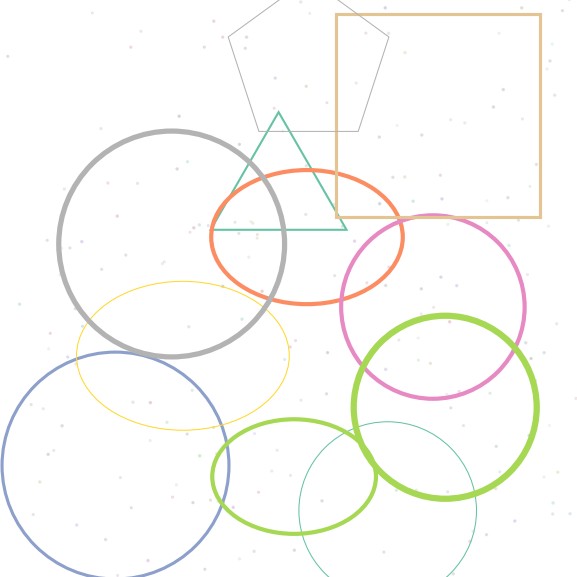[{"shape": "triangle", "thickness": 1, "radius": 0.68, "center": [0.482, 0.669]}, {"shape": "circle", "thickness": 0.5, "radius": 0.77, "center": [0.671, 0.115]}, {"shape": "oval", "thickness": 2, "radius": 0.83, "center": [0.532, 0.589]}, {"shape": "circle", "thickness": 1.5, "radius": 0.98, "center": [0.2, 0.193]}, {"shape": "circle", "thickness": 2, "radius": 0.79, "center": [0.75, 0.467]}, {"shape": "circle", "thickness": 3, "radius": 0.79, "center": [0.771, 0.294]}, {"shape": "oval", "thickness": 2, "radius": 0.71, "center": [0.509, 0.174]}, {"shape": "oval", "thickness": 0.5, "radius": 0.92, "center": [0.317, 0.383]}, {"shape": "square", "thickness": 1.5, "radius": 0.88, "center": [0.758, 0.799]}, {"shape": "pentagon", "thickness": 0.5, "radius": 0.73, "center": [0.534, 0.89]}, {"shape": "circle", "thickness": 2.5, "radius": 0.98, "center": [0.297, 0.577]}]